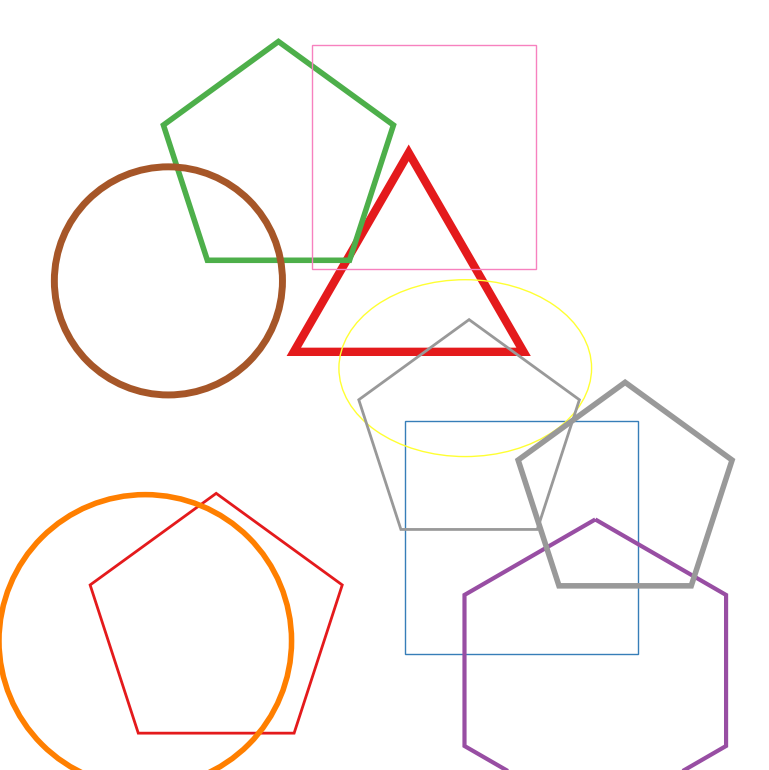[{"shape": "triangle", "thickness": 3, "radius": 0.86, "center": [0.531, 0.629]}, {"shape": "pentagon", "thickness": 1, "radius": 0.86, "center": [0.281, 0.187]}, {"shape": "square", "thickness": 0.5, "radius": 0.76, "center": [0.677, 0.301]}, {"shape": "pentagon", "thickness": 2, "radius": 0.79, "center": [0.362, 0.789]}, {"shape": "hexagon", "thickness": 1.5, "radius": 0.98, "center": [0.773, 0.129]}, {"shape": "circle", "thickness": 2, "radius": 0.95, "center": [0.189, 0.168]}, {"shape": "oval", "thickness": 0.5, "radius": 0.82, "center": [0.604, 0.522]}, {"shape": "circle", "thickness": 2.5, "radius": 0.74, "center": [0.219, 0.635]}, {"shape": "square", "thickness": 0.5, "radius": 0.73, "center": [0.551, 0.796]}, {"shape": "pentagon", "thickness": 1, "radius": 0.75, "center": [0.609, 0.434]}, {"shape": "pentagon", "thickness": 2, "radius": 0.73, "center": [0.812, 0.357]}]